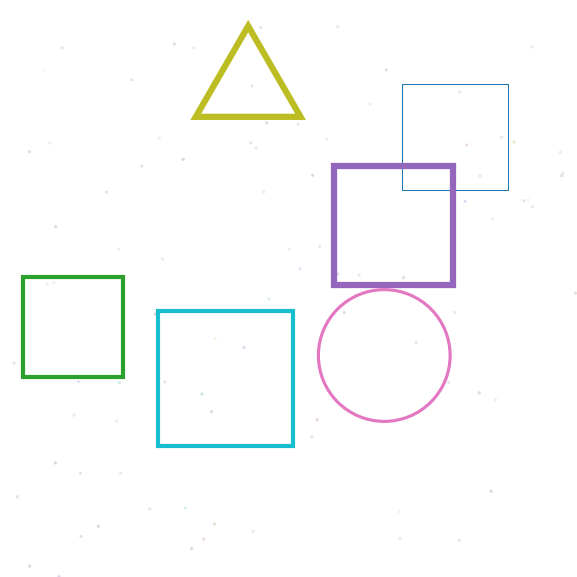[{"shape": "square", "thickness": 0.5, "radius": 0.46, "center": [0.787, 0.761]}, {"shape": "square", "thickness": 2, "radius": 0.43, "center": [0.126, 0.433]}, {"shape": "square", "thickness": 3, "radius": 0.51, "center": [0.681, 0.609]}, {"shape": "circle", "thickness": 1.5, "radius": 0.57, "center": [0.665, 0.384]}, {"shape": "triangle", "thickness": 3, "radius": 0.52, "center": [0.43, 0.849]}, {"shape": "square", "thickness": 2, "radius": 0.58, "center": [0.39, 0.344]}]